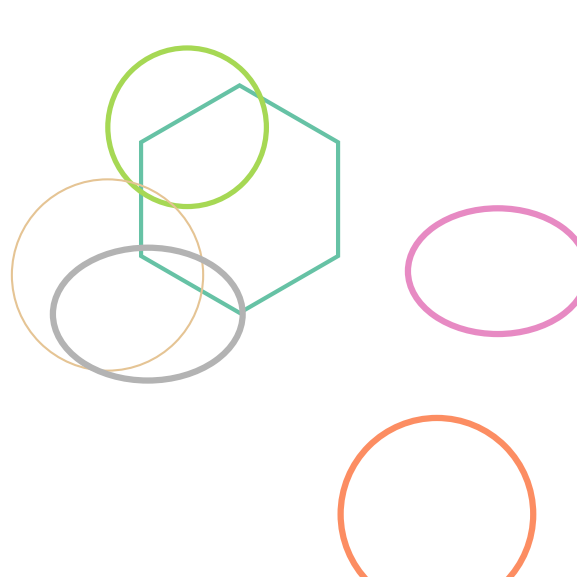[{"shape": "hexagon", "thickness": 2, "radius": 0.98, "center": [0.415, 0.654]}, {"shape": "circle", "thickness": 3, "radius": 0.83, "center": [0.757, 0.109]}, {"shape": "oval", "thickness": 3, "radius": 0.78, "center": [0.862, 0.53]}, {"shape": "circle", "thickness": 2.5, "radius": 0.69, "center": [0.324, 0.779]}, {"shape": "circle", "thickness": 1, "radius": 0.83, "center": [0.186, 0.523]}, {"shape": "oval", "thickness": 3, "radius": 0.82, "center": [0.256, 0.455]}]